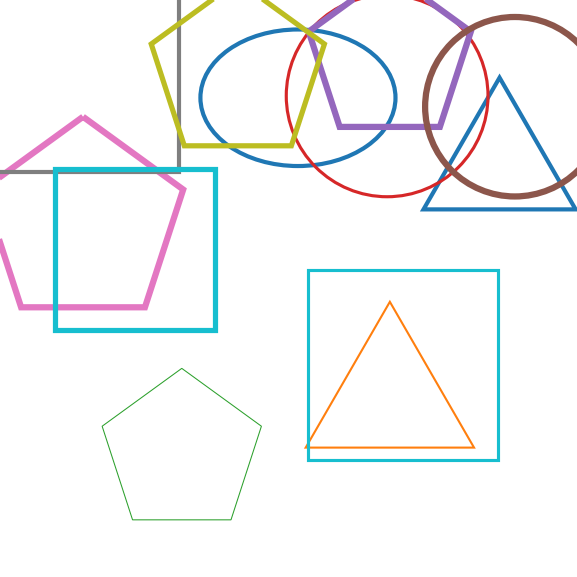[{"shape": "oval", "thickness": 2, "radius": 0.84, "center": [0.516, 0.83]}, {"shape": "triangle", "thickness": 2, "radius": 0.76, "center": [0.865, 0.713]}, {"shape": "triangle", "thickness": 1, "radius": 0.84, "center": [0.675, 0.308]}, {"shape": "pentagon", "thickness": 0.5, "radius": 0.72, "center": [0.315, 0.216]}, {"shape": "circle", "thickness": 1.5, "radius": 0.87, "center": [0.67, 0.833]}, {"shape": "pentagon", "thickness": 3, "radius": 0.74, "center": [0.675, 0.899]}, {"shape": "circle", "thickness": 3, "radius": 0.78, "center": [0.892, 0.814]}, {"shape": "pentagon", "thickness": 3, "radius": 0.91, "center": [0.144, 0.615]}, {"shape": "square", "thickness": 2, "radius": 0.95, "center": [0.12, 0.891]}, {"shape": "pentagon", "thickness": 2.5, "radius": 0.79, "center": [0.412, 0.874]}, {"shape": "square", "thickness": 1.5, "radius": 0.82, "center": [0.699, 0.367]}, {"shape": "square", "thickness": 2.5, "radius": 0.69, "center": [0.234, 0.568]}]